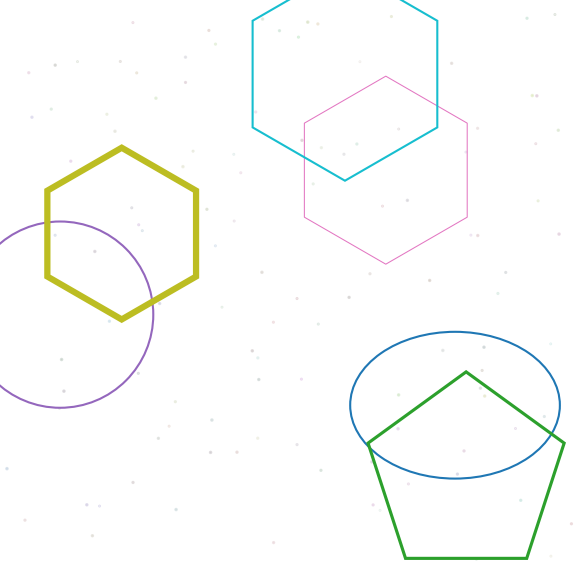[{"shape": "oval", "thickness": 1, "radius": 0.91, "center": [0.788, 0.297]}, {"shape": "pentagon", "thickness": 1.5, "radius": 0.89, "center": [0.807, 0.177]}, {"shape": "circle", "thickness": 1, "radius": 0.81, "center": [0.104, 0.454]}, {"shape": "hexagon", "thickness": 0.5, "radius": 0.81, "center": [0.668, 0.704]}, {"shape": "hexagon", "thickness": 3, "radius": 0.74, "center": [0.211, 0.595]}, {"shape": "hexagon", "thickness": 1, "radius": 0.92, "center": [0.597, 0.871]}]